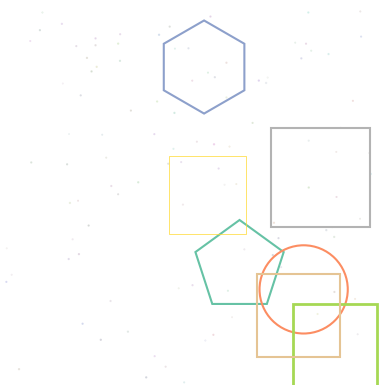[{"shape": "pentagon", "thickness": 1.5, "radius": 0.6, "center": [0.622, 0.308]}, {"shape": "circle", "thickness": 1.5, "radius": 0.57, "center": [0.789, 0.248]}, {"shape": "hexagon", "thickness": 1.5, "radius": 0.6, "center": [0.53, 0.826]}, {"shape": "square", "thickness": 2, "radius": 0.55, "center": [0.87, 0.102]}, {"shape": "square", "thickness": 0.5, "radius": 0.5, "center": [0.538, 0.493]}, {"shape": "square", "thickness": 1.5, "radius": 0.54, "center": [0.775, 0.18]}, {"shape": "square", "thickness": 1.5, "radius": 0.64, "center": [0.831, 0.539]}]